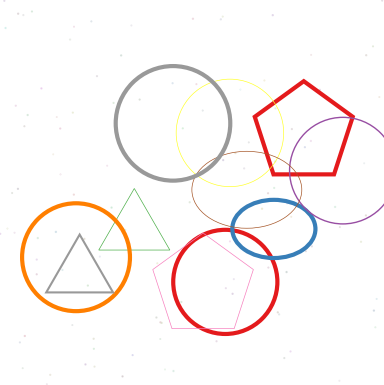[{"shape": "pentagon", "thickness": 3, "radius": 0.67, "center": [0.789, 0.655]}, {"shape": "circle", "thickness": 3, "radius": 0.68, "center": [0.585, 0.268]}, {"shape": "oval", "thickness": 3, "radius": 0.54, "center": [0.711, 0.405]}, {"shape": "triangle", "thickness": 0.5, "radius": 0.53, "center": [0.349, 0.404]}, {"shape": "circle", "thickness": 1, "radius": 0.69, "center": [0.891, 0.557]}, {"shape": "circle", "thickness": 3, "radius": 0.7, "center": [0.197, 0.332]}, {"shape": "circle", "thickness": 0.5, "radius": 0.7, "center": [0.597, 0.655]}, {"shape": "oval", "thickness": 0.5, "radius": 0.71, "center": [0.641, 0.507]}, {"shape": "pentagon", "thickness": 0.5, "radius": 0.69, "center": [0.527, 0.257]}, {"shape": "triangle", "thickness": 1.5, "radius": 0.5, "center": [0.207, 0.291]}, {"shape": "circle", "thickness": 3, "radius": 0.74, "center": [0.449, 0.68]}]